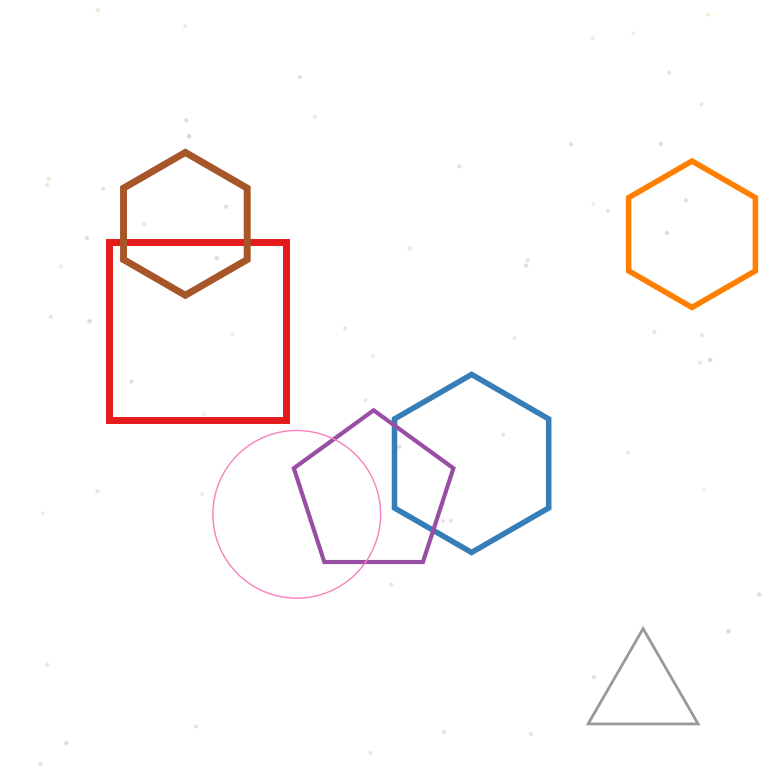[{"shape": "square", "thickness": 2.5, "radius": 0.58, "center": [0.256, 0.57]}, {"shape": "hexagon", "thickness": 2, "radius": 0.58, "center": [0.612, 0.398]}, {"shape": "pentagon", "thickness": 1.5, "radius": 0.54, "center": [0.485, 0.358]}, {"shape": "hexagon", "thickness": 2, "radius": 0.48, "center": [0.899, 0.696]}, {"shape": "hexagon", "thickness": 2.5, "radius": 0.46, "center": [0.241, 0.709]}, {"shape": "circle", "thickness": 0.5, "radius": 0.54, "center": [0.385, 0.332]}, {"shape": "triangle", "thickness": 1, "radius": 0.41, "center": [0.835, 0.101]}]